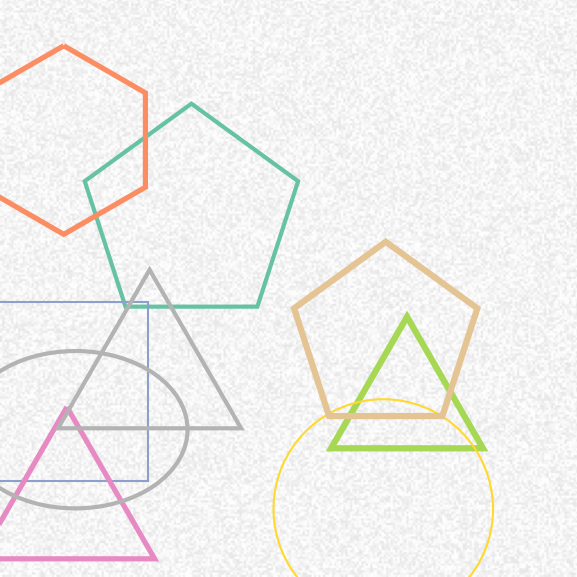[{"shape": "pentagon", "thickness": 2, "radius": 0.97, "center": [0.331, 0.625]}, {"shape": "hexagon", "thickness": 2.5, "radius": 0.82, "center": [0.11, 0.757]}, {"shape": "square", "thickness": 1, "radius": 0.78, "center": [0.1, 0.322]}, {"shape": "triangle", "thickness": 2.5, "radius": 0.88, "center": [0.116, 0.119]}, {"shape": "triangle", "thickness": 3, "radius": 0.76, "center": [0.705, 0.299]}, {"shape": "circle", "thickness": 1, "radius": 0.95, "center": [0.664, 0.118]}, {"shape": "pentagon", "thickness": 3, "radius": 0.83, "center": [0.668, 0.414]}, {"shape": "oval", "thickness": 2, "radius": 0.97, "center": [0.13, 0.255]}, {"shape": "triangle", "thickness": 2, "radius": 0.91, "center": [0.259, 0.349]}]